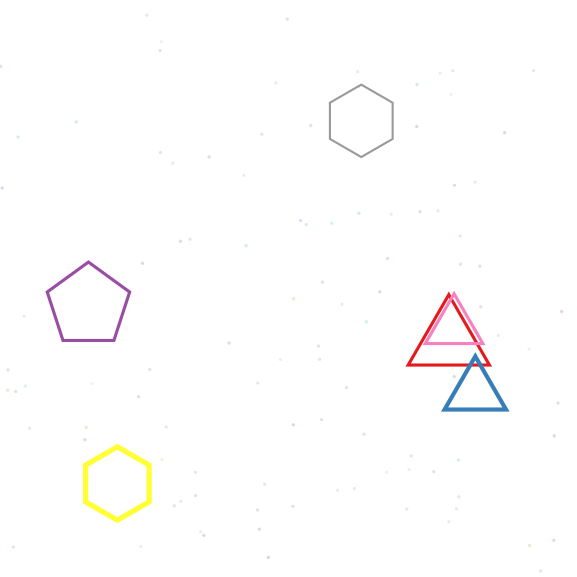[{"shape": "triangle", "thickness": 1.5, "radius": 0.41, "center": [0.777, 0.408]}, {"shape": "triangle", "thickness": 2, "radius": 0.31, "center": [0.823, 0.321]}, {"shape": "pentagon", "thickness": 1.5, "radius": 0.38, "center": [0.153, 0.47]}, {"shape": "hexagon", "thickness": 2.5, "radius": 0.32, "center": [0.203, 0.162]}, {"shape": "triangle", "thickness": 1.5, "radius": 0.29, "center": [0.786, 0.433]}, {"shape": "hexagon", "thickness": 1, "radius": 0.31, "center": [0.626, 0.79]}]